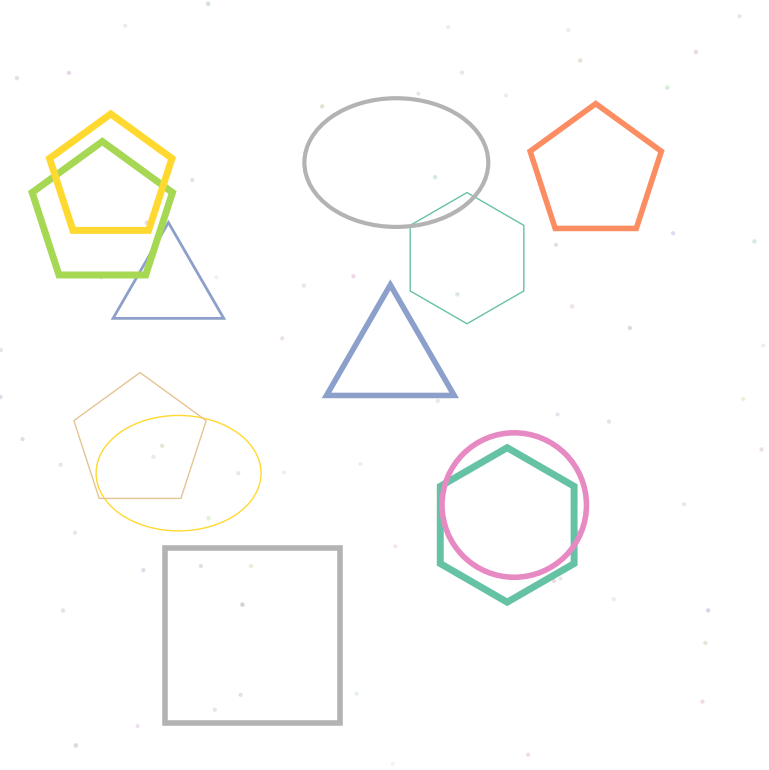[{"shape": "hexagon", "thickness": 0.5, "radius": 0.43, "center": [0.607, 0.665]}, {"shape": "hexagon", "thickness": 2.5, "radius": 0.5, "center": [0.659, 0.318]}, {"shape": "pentagon", "thickness": 2, "radius": 0.45, "center": [0.774, 0.776]}, {"shape": "triangle", "thickness": 2, "radius": 0.48, "center": [0.507, 0.534]}, {"shape": "triangle", "thickness": 1, "radius": 0.41, "center": [0.219, 0.628]}, {"shape": "circle", "thickness": 2, "radius": 0.47, "center": [0.668, 0.344]}, {"shape": "pentagon", "thickness": 2.5, "radius": 0.48, "center": [0.133, 0.72]}, {"shape": "oval", "thickness": 0.5, "radius": 0.54, "center": [0.232, 0.385]}, {"shape": "pentagon", "thickness": 2.5, "radius": 0.42, "center": [0.144, 0.768]}, {"shape": "pentagon", "thickness": 0.5, "radius": 0.45, "center": [0.182, 0.426]}, {"shape": "square", "thickness": 2, "radius": 0.57, "center": [0.328, 0.175]}, {"shape": "oval", "thickness": 1.5, "radius": 0.6, "center": [0.515, 0.789]}]